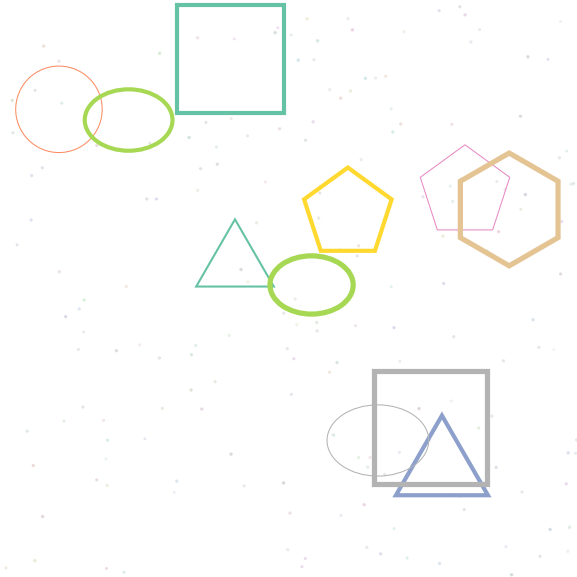[{"shape": "square", "thickness": 2, "radius": 0.47, "center": [0.399, 0.897]}, {"shape": "triangle", "thickness": 1, "radius": 0.39, "center": [0.407, 0.542]}, {"shape": "circle", "thickness": 0.5, "radius": 0.37, "center": [0.102, 0.81]}, {"shape": "triangle", "thickness": 2, "radius": 0.46, "center": [0.765, 0.188]}, {"shape": "pentagon", "thickness": 0.5, "radius": 0.41, "center": [0.805, 0.667]}, {"shape": "oval", "thickness": 2, "radius": 0.38, "center": [0.223, 0.791]}, {"shape": "oval", "thickness": 2.5, "radius": 0.36, "center": [0.54, 0.506]}, {"shape": "pentagon", "thickness": 2, "radius": 0.4, "center": [0.602, 0.629]}, {"shape": "hexagon", "thickness": 2.5, "radius": 0.49, "center": [0.882, 0.636]}, {"shape": "square", "thickness": 2.5, "radius": 0.49, "center": [0.746, 0.259]}, {"shape": "oval", "thickness": 0.5, "radius": 0.44, "center": [0.654, 0.236]}]